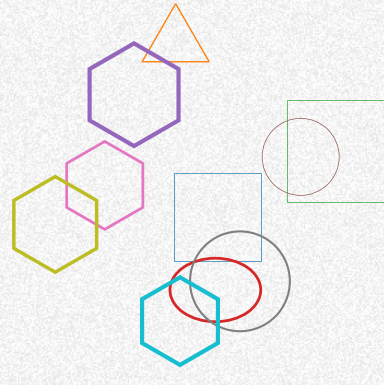[{"shape": "square", "thickness": 0.5, "radius": 0.57, "center": [0.565, 0.436]}, {"shape": "triangle", "thickness": 1, "radius": 0.5, "center": [0.456, 0.89]}, {"shape": "square", "thickness": 0.5, "radius": 0.66, "center": [0.878, 0.608]}, {"shape": "oval", "thickness": 2, "radius": 0.59, "center": [0.559, 0.247]}, {"shape": "hexagon", "thickness": 3, "radius": 0.67, "center": [0.348, 0.754]}, {"shape": "circle", "thickness": 0.5, "radius": 0.5, "center": [0.781, 0.593]}, {"shape": "hexagon", "thickness": 2, "radius": 0.57, "center": [0.272, 0.518]}, {"shape": "circle", "thickness": 1.5, "radius": 0.65, "center": [0.623, 0.269]}, {"shape": "hexagon", "thickness": 2.5, "radius": 0.62, "center": [0.144, 0.417]}, {"shape": "hexagon", "thickness": 3, "radius": 0.57, "center": [0.468, 0.166]}]